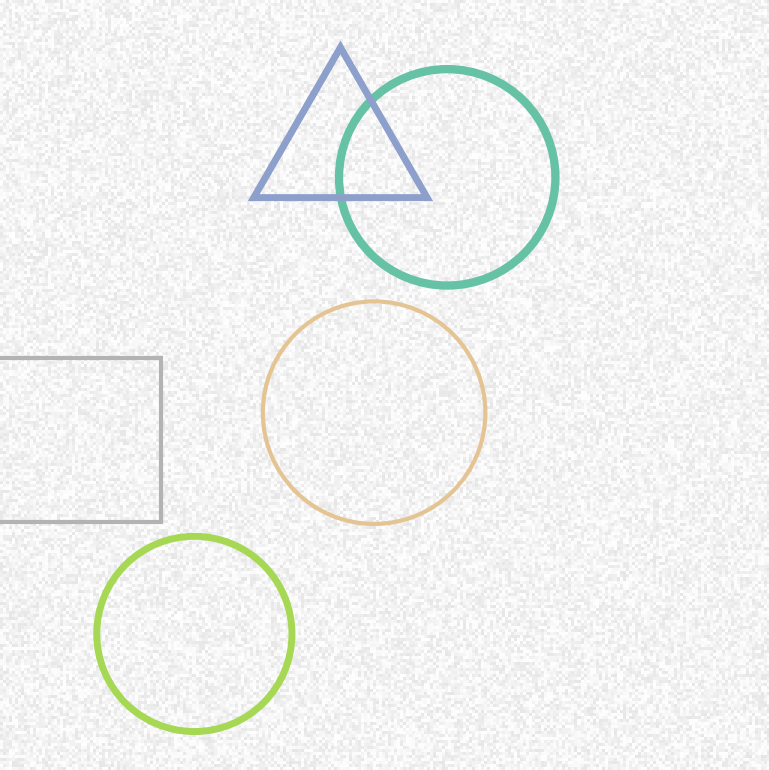[{"shape": "circle", "thickness": 3, "radius": 0.7, "center": [0.581, 0.77]}, {"shape": "triangle", "thickness": 2.5, "radius": 0.65, "center": [0.442, 0.808]}, {"shape": "circle", "thickness": 2.5, "radius": 0.63, "center": [0.252, 0.177]}, {"shape": "circle", "thickness": 1.5, "radius": 0.72, "center": [0.486, 0.464]}, {"shape": "square", "thickness": 1.5, "radius": 0.53, "center": [0.103, 0.428]}]